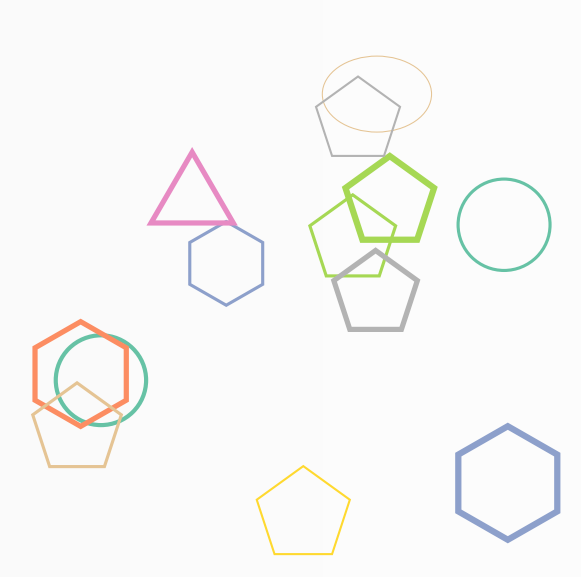[{"shape": "circle", "thickness": 2, "radius": 0.39, "center": [0.174, 0.341]}, {"shape": "circle", "thickness": 1.5, "radius": 0.4, "center": [0.867, 0.61]}, {"shape": "hexagon", "thickness": 2.5, "radius": 0.45, "center": [0.139, 0.351]}, {"shape": "hexagon", "thickness": 1.5, "radius": 0.36, "center": [0.389, 0.543]}, {"shape": "hexagon", "thickness": 3, "radius": 0.49, "center": [0.874, 0.163]}, {"shape": "triangle", "thickness": 2.5, "radius": 0.41, "center": [0.331, 0.654]}, {"shape": "pentagon", "thickness": 3, "radius": 0.4, "center": [0.671, 0.649]}, {"shape": "pentagon", "thickness": 1.5, "radius": 0.39, "center": [0.607, 0.584]}, {"shape": "pentagon", "thickness": 1, "radius": 0.42, "center": [0.522, 0.108]}, {"shape": "oval", "thickness": 0.5, "radius": 0.47, "center": [0.648, 0.836]}, {"shape": "pentagon", "thickness": 1.5, "radius": 0.4, "center": [0.133, 0.256]}, {"shape": "pentagon", "thickness": 1, "radius": 0.38, "center": [0.616, 0.791]}, {"shape": "pentagon", "thickness": 2.5, "radius": 0.38, "center": [0.646, 0.49]}]